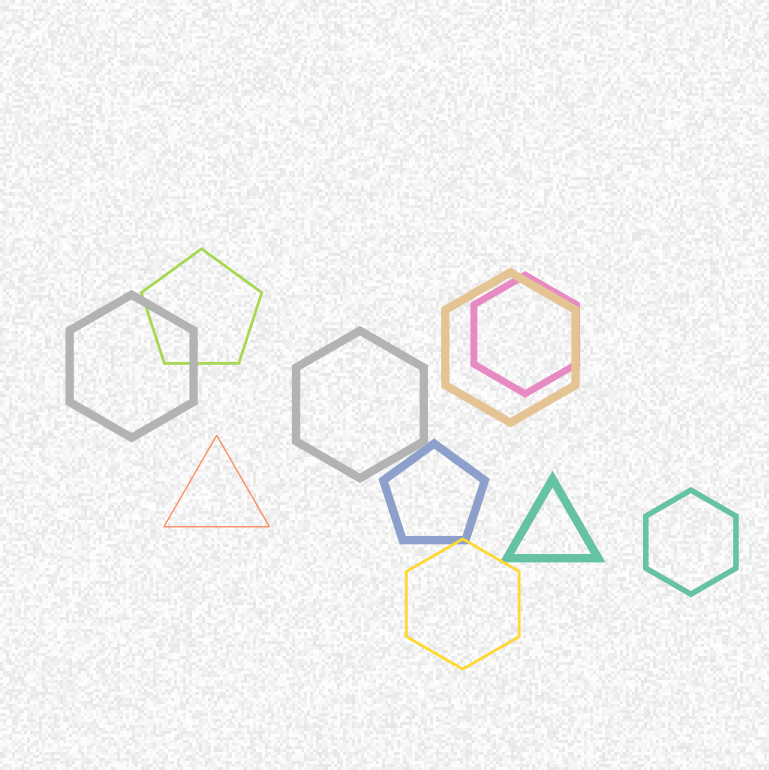[{"shape": "hexagon", "thickness": 2, "radius": 0.34, "center": [0.897, 0.296]}, {"shape": "triangle", "thickness": 3, "radius": 0.34, "center": [0.718, 0.309]}, {"shape": "triangle", "thickness": 0.5, "radius": 0.4, "center": [0.281, 0.355]}, {"shape": "pentagon", "thickness": 3, "radius": 0.35, "center": [0.564, 0.355]}, {"shape": "hexagon", "thickness": 2.5, "radius": 0.39, "center": [0.682, 0.566]}, {"shape": "pentagon", "thickness": 1, "radius": 0.41, "center": [0.262, 0.595]}, {"shape": "hexagon", "thickness": 1, "radius": 0.42, "center": [0.601, 0.216]}, {"shape": "hexagon", "thickness": 3, "radius": 0.49, "center": [0.663, 0.549]}, {"shape": "hexagon", "thickness": 3, "radius": 0.48, "center": [0.467, 0.475]}, {"shape": "hexagon", "thickness": 3, "radius": 0.46, "center": [0.171, 0.524]}]